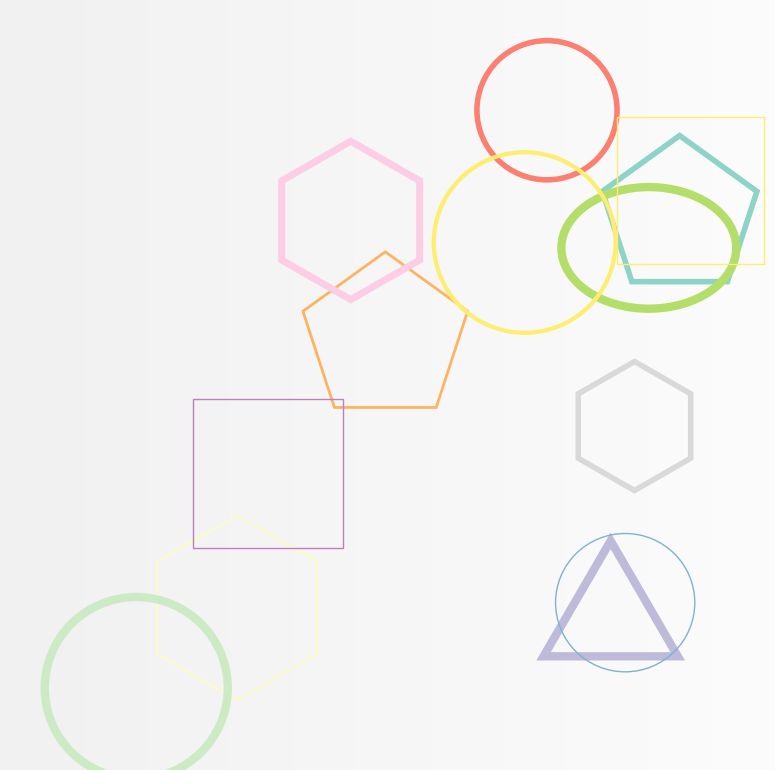[{"shape": "pentagon", "thickness": 2, "radius": 0.52, "center": [0.877, 0.719]}, {"shape": "hexagon", "thickness": 0.5, "radius": 0.6, "center": [0.306, 0.211]}, {"shape": "triangle", "thickness": 3, "radius": 0.5, "center": [0.788, 0.198]}, {"shape": "circle", "thickness": 2, "radius": 0.45, "center": [0.706, 0.857]}, {"shape": "circle", "thickness": 0.5, "radius": 0.45, "center": [0.807, 0.217]}, {"shape": "pentagon", "thickness": 1, "radius": 0.56, "center": [0.497, 0.561]}, {"shape": "oval", "thickness": 3, "radius": 0.56, "center": [0.837, 0.678]}, {"shape": "hexagon", "thickness": 2.5, "radius": 0.51, "center": [0.452, 0.714]}, {"shape": "hexagon", "thickness": 2, "radius": 0.42, "center": [0.819, 0.447]}, {"shape": "square", "thickness": 0.5, "radius": 0.48, "center": [0.346, 0.385]}, {"shape": "circle", "thickness": 3, "radius": 0.59, "center": [0.176, 0.107]}, {"shape": "square", "thickness": 0.5, "radius": 0.47, "center": [0.891, 0.753]}, {"shape": "circle", "thickness": 1.5, "radius": 0.59, "center": [0.677, 0.685]}]